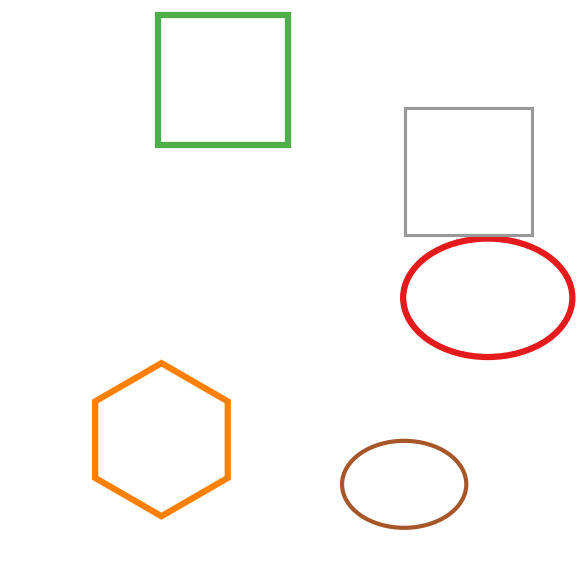[{"shape": "oval", "thickness": 3, "radius": 0.73, "center": [0.845, 0.483]}, {"shape": "square", "thickness": 3, "radius": 0.56, "center": [0.386, 0.861]}, {"shape": "hexagon", "thickness": 3, "radius": 0.66, "center": [0.28, 0.238]}, {"shape": "oval", "thickness": 2, "radius": 0.54, "center": [0.7, 0.16]}, {"shape": "square", "thickness": 1.5, "radius": 0.55, "center": [0.811, 0.702]}]